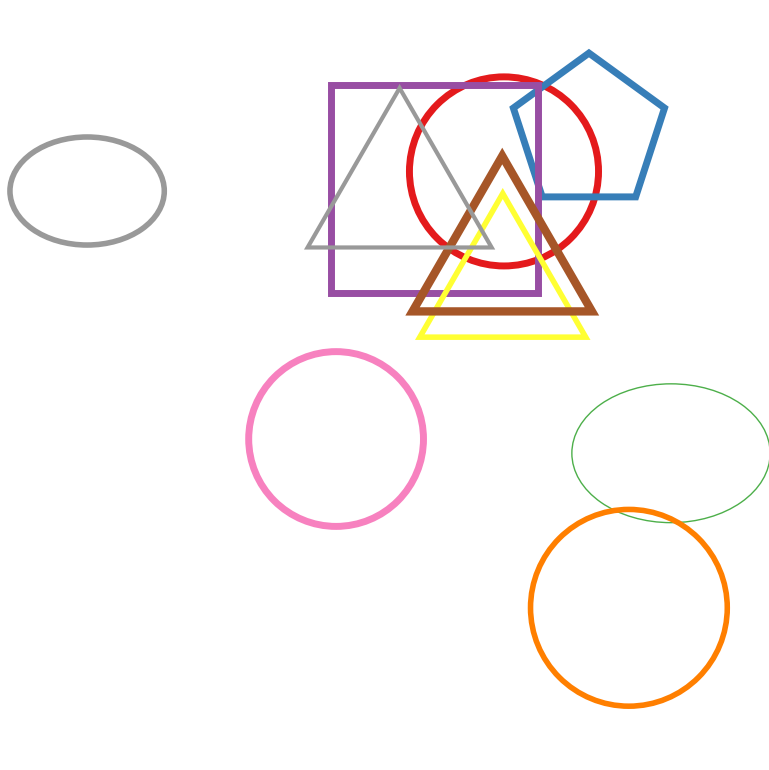[{"shape": "circle", "thickness": 2.5, "radius": 0.61, "center": [0.655, 0.777]}, {"shape": "pentagon", "thickness": 2.5, "radius": 0.52, "center": [0.765, 0.828]}, {"shape": "oval", "thickness": 0.5, "radius": 0.64, "center": [0.871, 0.411]}, {"shape": "square", "thickness": 2.5, "radius": 0.67, "center": [0.564, 0.754]}, {"shape": "circle", "thickness": 2, "radius": 0.64, "center": [0.817, 0.211]}, {"shape": "triangle", "thickness": 2, "radius": 0.62, "center": [0.653, 0.624]}, {"shape": "triangle", "thickness": 3, "radius": 0.67, "center": [0.652, 0.663]}, {"shape": "circle", "thickness": 2.5, "radius": 0.57, "center": [0.436, 0.43]}, {"shape": "oval", "thickness": 2, "radius": 0.5, "center": [0.113, 0.752]}, {"shape": "triangle", "thickness": 1.5, "radius": 0.69, "center": [0.519, 0.748]}]